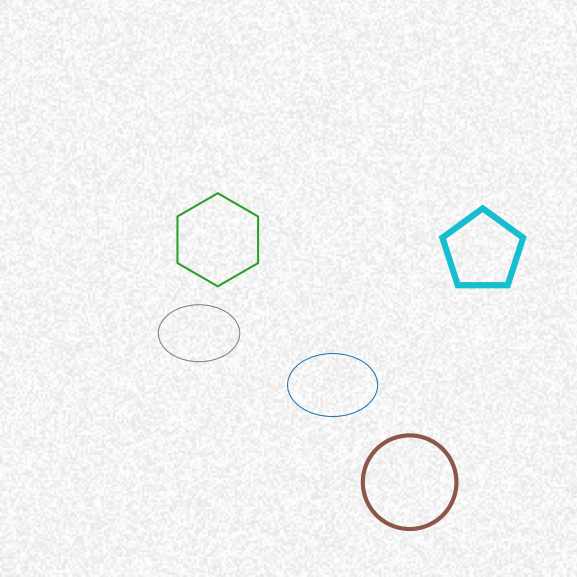[{"shape": "oval", "thickness": 0.5, "radius": 0.39, "center": [0.576, 0.332]}, {"shape": "hexagon", "thickness": 1, "radius": 0.4, "center": [0.377, 0.584]}, {"shape": "circle", "thickness": 2, "radius": 0.41, "center": [0.709, 0.164]}, {"shape": "oval", "thickness": 0.5, "radius": 0.35, "center": [0.345, 0.422]}, {"shape": "pentagon", "thickness": 3, "radius": 0.37, "center": [0.836, 0.565]}]